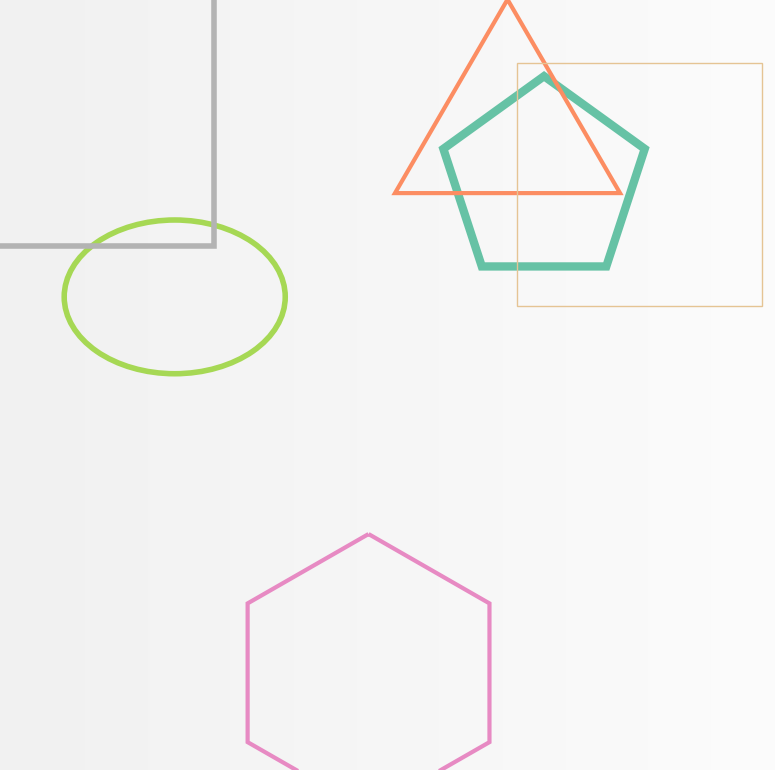[{"shape": "pentagon", "thickness": 3, "radius": 0.68, "center": [0.702, 0.764]}, {"shape": "triangle", "thickness": 1.5, "radius": 0.84, "center": [0.655, 0.833]}, {"shape": "hexagon", "thickness": 1.5, "radius": 0.9, "center": [0.476, 0.126]}, {"shape": "oval", "thickness": 2, "radius": 0.71, "center": [0.225, 0.614]}, {"shape": "square", "thickness": 0.5, "radius": 0.79, "center": [0.825, 0.76]}, {"shape": "square", "thickness": 2, "radius": 0.84, "center": [0.108, 0.85]}]